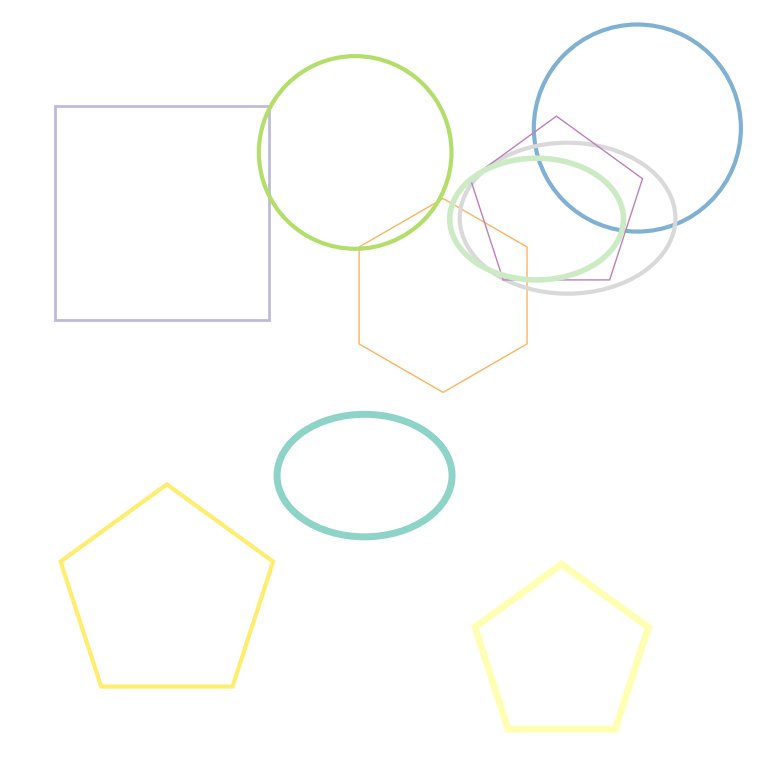[{"shape": "oval", "thickness": 2.5, "radius": 0.57, "center": [0.473, 0.382]}, {"shape": "pentagon", "thickness": 2.5, "radius": 0.59, "center": [0.729, 0.149]}, {"shape": "square", "thickness": 1, "radius": 0.7, "center": [0.21, 0.724]}, {"shape": "circle", "thickness": 1.5, "radius": 0.67, "center": [0.828, 0.834]}, {"shape": "hexagon", "thickness": 0.5, "radius": 0.63, "center": [0.575, 0.616]}, {"shape": "circle", "thickness": 1.5, "radius": 0.63, "center": [0.461, 0.802]}, {"shape": "oval", "thickness": 1.5, "radius": 0.7, "center": [0.737, 0.717]}, {"shape": "pentagon", "thickness": 0.5, "radius": 0.59, "center": [0.723, 0.732]}, {"shape": "oval", "thickness": 2, "radius": 0.56, "center": [0.697, 0.716]}, {"shape": "pentagon", "thickness": 1.5, "radius": 0.73, "center": [0.217, 0.226]}]